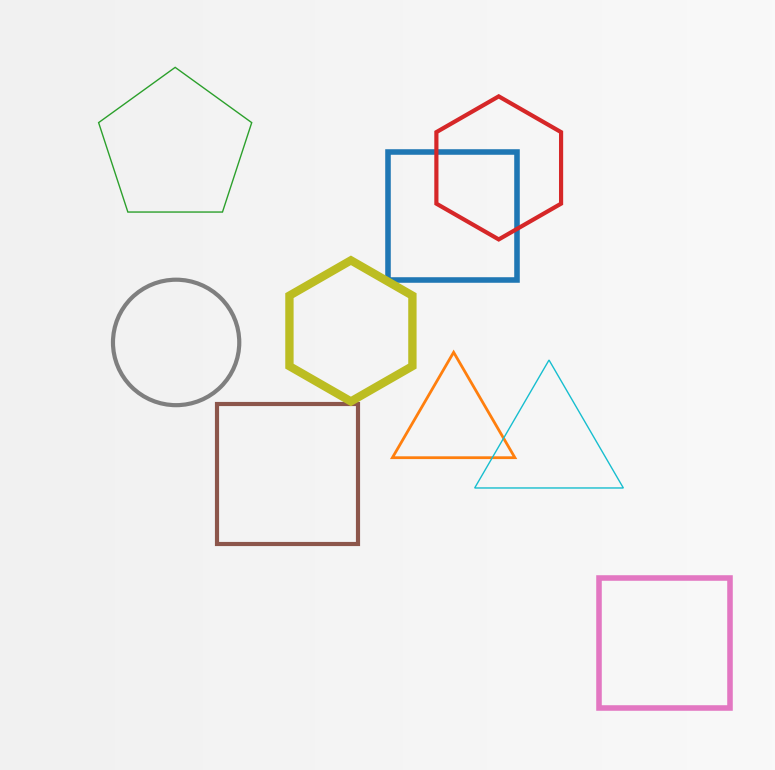[{"shape": "square", "thickness": 2, "radius": 0.41, "center": [0.584, 0.719]}, {"shape": "triangle", "thickness": 1, "radius": 0.46, "center": [0.585, 0.451]}, {"shape": "pentagon", "thickness": 0.5, "radius": 0.52, "center": [0.226, 0.809]}, {"shape": "hexagon", "thickness": 1.5, "radius": 0.46, "center": [0.644, 0.782]}, {"shape": "square", "thickness": 1.5, "radius": 0.46, "center": [0.371, 0.384]}, {"shape": "square", "thickness": 2, "radius": 0.42, "center": [0.858, 0.164]}, {"shape": "circle", "thickness": 1.5, "radius": 0.41, "center": [0.227, 0.555]}, {"shape": "hexagon", "thickness": 3, "radius": 0.46, "center": [0.453, 0.57]}, {"shape": "triangle", "thickness": 0.5, "radius": 0.55, "center": [0.708, 0.422]}]